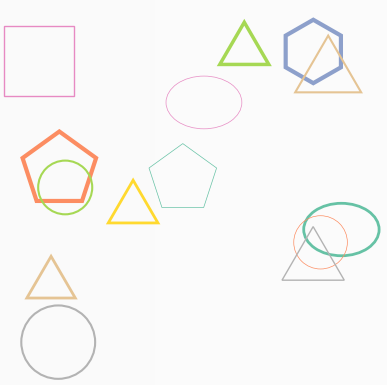[{"shape": "pentagon", "thickness": 0.5, "radius": 0.46, "center": [0.472, 0.535]}, {"shape": "oval", "thickness": 2, "radius": 0.49, "center": [0.881, 0.404]}, {"shape": "circle", "thickness": 0.5, "radius": 0.35, "center": [0.827, 0.371]}, {"shape": "pentagon", "thickness": 3, "radius": 0.5, "center": [0.153, 0.559]}, {"shape": "hexagon", "thickness": 3, "radius": 0.41, "center": [0.809, 0.866]}, {"shape": "oval", "thickness": 0.5, "radius": 0.49, "center": [0.526, 0.734]}, {"shape": "square", "thickness": 1, "radius": 0.45, "center": [0.101, 0.841]}, {"shape": "circle", "thickness": 1.5, "radius": 0.35, "center": [0.168, 0.513]}, {"shape": "triangle", "thickness": 2.5, "radius": 0.37, "center": [0.63, 0.869]}, {"shape": "triangle", "thickness": 2, "radius": 0.37, "center": [0.344, 0.458]}, {"shape": "triangle", "thickness": 2, "radius": 0.36, "center": [0.132, 0.262]}, {"shape": "triangle", "thickness": 1.5, "radius": 0.49, "center": [0.847, 0.809]}, {"shape": "circle", "thickness": 1.5, "radius": 0.48, "center": [0.15, 0.111]}, {"shape": "triangle", "thickness": 1, "radius": 0.46, "center": [0.808, 0.319]}]